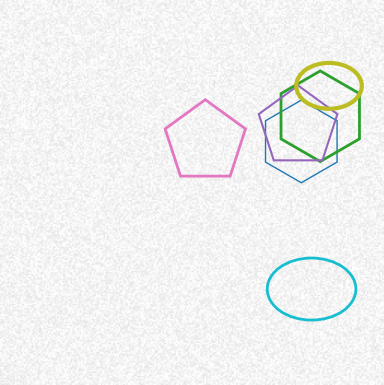[{"shape": "hexagon", "thickness": 1, "radius": 0.54, "center": [0.783, 0.633]}, {"shape": "hexagon", "thickness": 2, "radius": 0.59, "center": [0.832, 0.698]}, {"shape": "pentagon", "thickness": 1.5, "radius": 0.54, "center": [0.774, 0.67]}, {"shape": "pentagon", "thickness": 2, "radius": 0.55, "center": [0.533, 0.631]}, {"shape": "oval", "thickness": 3, "radius": 0.43, "center": [0.855, 0.777]}, {"shape": "oval", "thickness": 2, "radius": 0.58, "center": [0.809, 0.249]}]